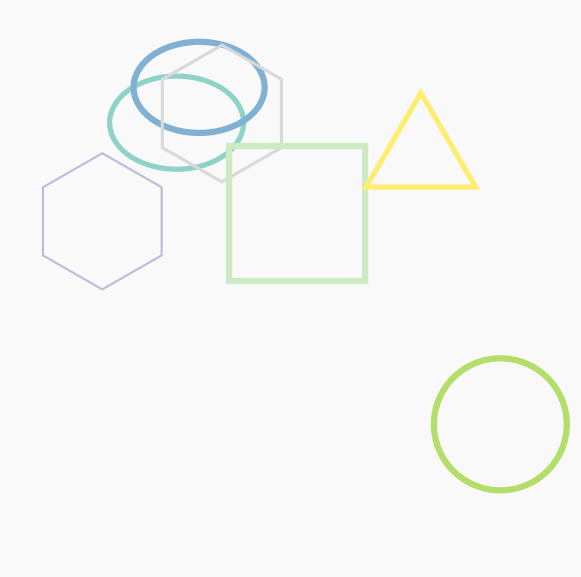[{"shape": "oval", "thickness": 2.5, "radius": 0.58, "center": [0.304, 0.787]}, {"shape": "hexagon", "thickness": 1, "radius": 0.59, "center": [0.176, 0.616]}, {"shape": "oval", "thickness": 3, "radius": 0.56, "center": [0.343, 0.848]}, {"shape": "circle", "thickness": 3, "radius": 0.57, "center": [0.861, 0.264]}, {"shape": "hexagon", "thickness": 1.5, "radius": 0.59, "center": [0.382, 0.803]}, {"shape": "square", "thickness": 3, "radius": 0.59, "center": [0.511, 0.63]}, {"shape": "triangle", "thickness": 2.5, "radius": 0.54, "center": [0.724, 0.73]}]